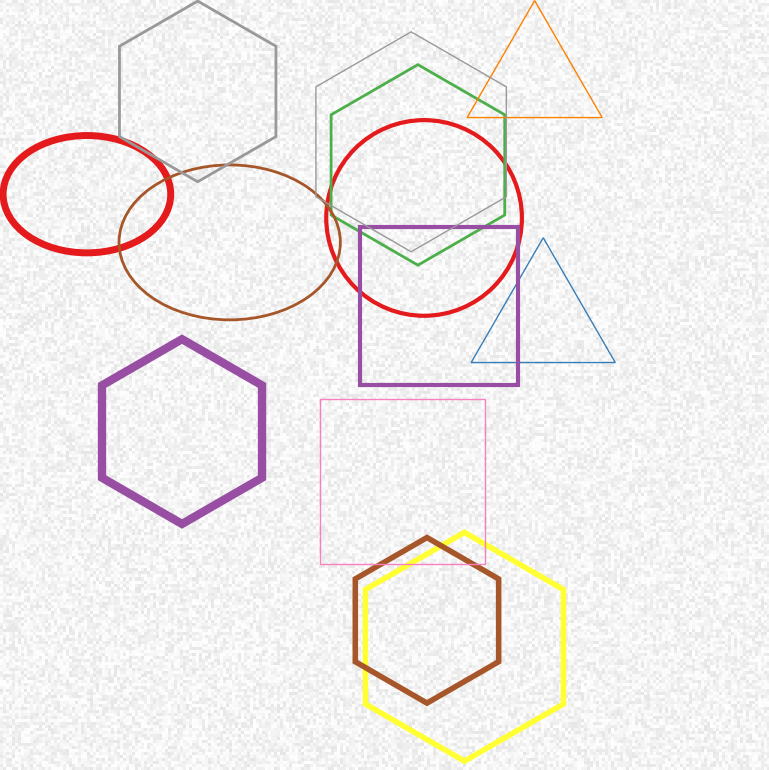[{"shape": "circle", "thickness": 1.5, "radius": 0.64, "center": [0.551, 0.717]}, {"shape": "oval", "thickness": 2.5, "radius": 0.54, "center": [0.113, 0.748]}, {"shape": "triangle", "thickness": 0.5, "radius": 0.54, "center": [0.705, 0.583]}, {"shape": "hexagon", "thickness": 1, "radius": 0.65, "center": [0.543, 0.786]}, {"shape": "square", "thickness": 1.5, "radius": 0.51, "center": [0.57, 0.602]}, {"shape": "hexagon", "thickness": 3, "radius": 0.6, "center": [0.236, 0.44]}, {"shape": "triangle", "thickness": 0.5, "radius": 0.51, "center": [0.694, 0.898]}, {"shape": "hexagon", "thickness": 2, "radius": 0.74, "center": [0.603, 0.16]}, {"shape": "hexagon", "thickness": 2, "radius": 0.54, "center": [0.555, 0.194]}, {"shape": "oval", "thickness": 1, "radius": 0.72, "center": [0.298, 0.685]}, {"shape": "square", "thickness": 0.5, "radius": 0.54, "center": [0.523, 0.374]}, {"shape": "hexagon", "thickness": 0.5, "radius": 0.71, "center": [0.534, 0.816]}, {"shape": "hexagon", "thickness": 1, "radius": 0.59, "center": [0.257, 0.881]}]